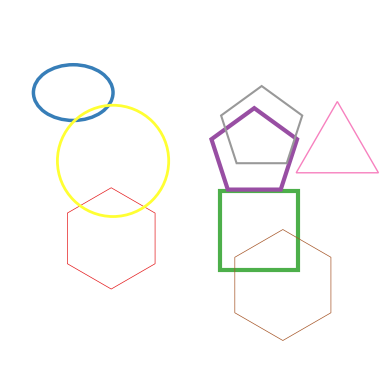[{"shape": "hexagon", "thickness": 0.5, "radius": 0.66, "center": [0.289, 0.381]}, {"shape": "oval", "thickness": 2.5, "radius": 0.52, "center": [0.19, 0.76]}, {"shape": "square", "thickness": 3, "radius": 0.51, "center": [0.672, 0.401]}, {"shape": "pentagon", "thickness": 3, "radius": 0.58, "center": [0.66, 0.602]}, {"shape": "circle", "thickness": 2, "radius": 0.72, "center": [0.294, 0.582]}, {"shape": "hexagon", "thickness": 0.5, "radius": 0.72, "center": [0.735, 0.26]}, {"shape": "triangle", "thickness": 1, "radius": 0.62, "center": [0.876, 0.613]}, {"shape": "pentagon", "thickness": 1.5, "radius": 0.55, "center": [0.68, 0.666]}]